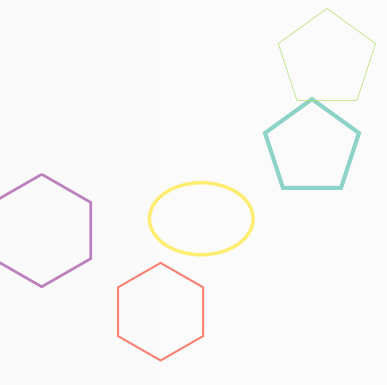[{"shape": "pentagon", "thickness": 3, "radius": 0.64, "center": [0.805, 0.615]}, {"shape": "hexagon", "thickness": 1.5, "radius": 0.63, "center": [0.414, 0.19]}, {"shape": "pentagon", "thickness": 0.5, "radius": 0.66, "center": [0.844, 0.846]}, {"shape": "hexagon", "thickness": 2, "radius": 0.73, "center": [0.108, 0.401]}, {"shape": "oval", "thickness": 2.5, "radius": 0.67, "center": [0.519, 0.432]}]